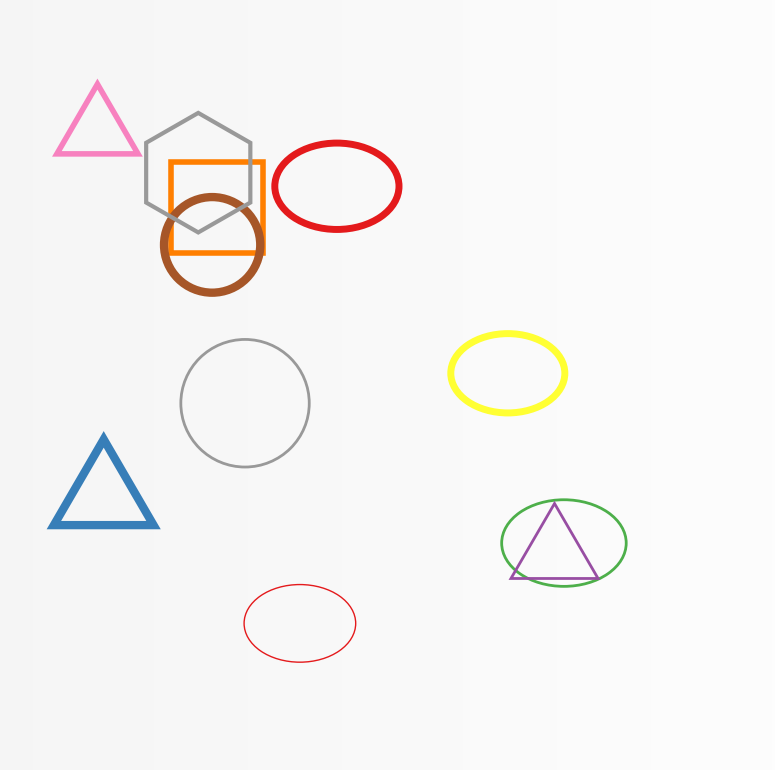[{"shape": "oval", "thickness": 2.5, "radius": 0.4, "center": [0.435, 0.758]}, {"shape": "oval", "thickness": 0.5, "radius": 0.36, "center": [0.387, 0.19]}, {"shape": "triangle", "thickness": 3, "radius": 0.37, "center": [0.134, 0.355]}, {"shape": "oval", "thickness": 1, "radius": 0.4, "center": [0.728, 0.295]}, {"shape": "triangle", "thickness": 1, "radius": 0.32, "center": [0.716, 0.281]}, {"shape": "square", "thickness": 2, "radius": 0.3, "center": [0.28, 0.731]}, {"shape": "oval", "thickness": 2.5, "radius": 0.37, "center": [0.655, 0.515]}, {"shape": "circle", "thickness": 3, "radius": 0.31, "center": [0.274, 0.682]}, {"shape": "triangle", "thickness": 2, "radius": 0.3, "center": [0.126, 0.83]}, {"shape": "circle", "thickness": 1, "radius": 0.41, "center": [0.316, 0.476]}, {"shape": "hexagon", "thickness": 1.5, "radius": 0.39, "center": [0.256, 0.776]}]